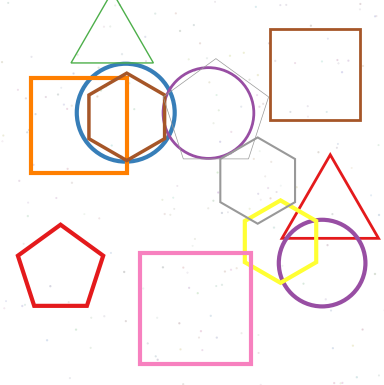[{"shape": "triangle", "thickness": 2, "radius": 0.72, "center": [0.858, 0.453]}, {"shape": "pentagon", "thickness": 3, "radius": 0.58, "center": [0.157, 0.3]}, {"shape": "circle", "thickness": 3, "radius": 0.64, "center": [0.327, 0.707]}, {"shape": "triangle", "thickness": 1, "radius": 0.62, "center": [0.291, 0.898]}, {"shape": "circle", "thickness": 2, "radius": 0.59, "center": [0.541, 0.706]}, {"shape": "circle", "thickness": 3, "radius": 0.56, "center": [0.837, 0.317]}, {"shape": "square", "thickness": 3, "radius": 0.62, "center": [0.205, 0.675]}, {"shape": "hexagon", "thickness": 3, "radius": 0.54, "center": [0.729, 0.372]}, {"shape": "hexagon", "thickness": 2.5, "radius": 0.57, "center": [0.329, 0.696]}, {"shape": "square", "thickness": 2, "radius": 0.59, "center": [0.818, 0.806]}, {"shape": "square", "thickness": 3, "radius": 0.72, "center": [0.508, 0.198]}, {"shape": "hexagon", "thickness": 1.5, "radius": 0.56, "center": [0.669, 0.531]}, {"shape": "pentagon", "thickness": 0.5, "radius": 0.72, "center": [0.561, 0.704]}]